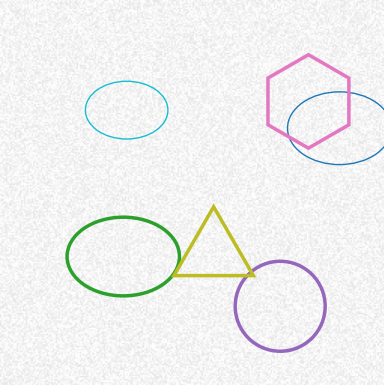[{"shape": "oval", "thickness": 1, "radius": 0.67, "center": [0.882, 0.667]}, {"shape": "oval", "thickness": 2.5, "radius": 0.73, "center": [0.32, 0.334]}, {"shape": "circle", "thickness": 2.5, "radius": 0.58, "center": [0.728, 0.205]}, {"shape": "hexagon", "thickness": 2.5, "radius": 0.61, "center": [0.801, 0.737]}, {"shape": "triangle", "thickness": 2.5, "radius": 0.6, "center": [0.555, 0.344]}, {"shape": "oval", "thickness": 1, "radius": 0.54, "center": [0.329, 0.714]}]